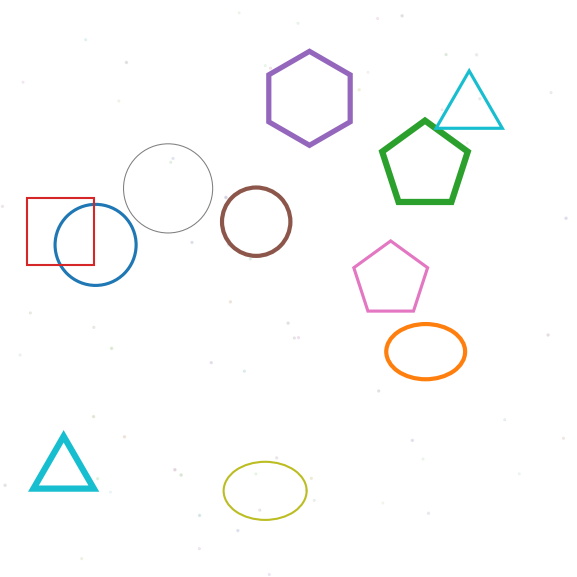[{"shape": "circle", "thickness": 1.5, "radius": 0.35, "center": [0.166, 0.575]}, {"shape": "oval", "thickness": 2, "radius": 0.34, "center": [0.737, 0.39]}, {"shape": "pentagon", "thickness": 3, "radius": 0.39, "center": [0.736, 0.712]}, {"shape": "square", "thickness": 1, "radius": 0.29, "center": [0.105, 0.598]}, {"shape": "hexagon", "thickness": 2.5, "radius": 0.41, "center": [0.536, 0.829]}, {"shape": "circle", "thickness": 2, "radius": 0.3, "center": [0.444, 0.615]}, {"shape": "pentagon", "thickness": 1.5, "radius": 0.34, "center": [0.677, 0.515]}, {"shape": "circle", "thickness": 0.5, "radius": 0.39, "center": [0.291, 0.673]}, {"shape": "oval", "thickness": 1, "radius": 0.36, "center": [0.459, 0.149]}, {"shape": "triangle", "thickness": 3, "radius": 0.3, "center": [0.11, 0.183]}, {"shape": "triangle", "thickness": 1.5, "radius": 0.33, "center": [0.812, 0.81]}]